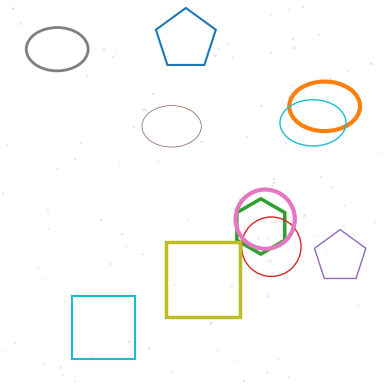[{"shape": "pentagon", "thickness": 1.5, "radius": 0.41, "center": [0.483, 0.898]}, {"shape": "oval", "thickness": 3, "radius": 0.46, "center": [0.843, 0.724]}, {"shape": "hexagon", "thickness": 2.5, "radius": 0.36, "center": [0.677, 0.412]}, {"shape": "circle", "thickness": 1, "radius": 0.39, "center": [0.705, 0.359]}, {"shape": "pentagon", "thickness": 1, "radius": 0.35, "center": [0.884, 0.333]}, {"shape": "oval", "thickness": 0.5, "radius": 0.39, "center": [0.446, 0.672]}, {"shape": "circle", "thickness": 3, "radius": 0.38, "center": [0.689, 0.431]}, {"shape": "oval", "thickness": 2, "radius": 0.4, "center": [0.149, 0.872]}, {"shape": "square", "thickness": 2.5, "radius": 0.49, "center": [0.527, 0.274]}, {"shape": "oval", "thickness": 1, "radius": 0.43, "center": [0.813, 0.681]}, {"shape": "square", "thickness": 1.5, "radius": 0.41, "center": [0.269, 0.149]}]